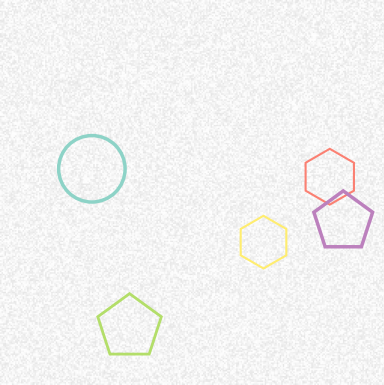[{"shape": "circle", "thickness": 2.5, "radius": 0.43, "center": [0.239, 0.562]}, {"shape": "hexagon", "thickness": 1.5, "radius": 0.36, "center": [0.857, 0.541]}, {"shape": "pentagon", "thickness": 2, "radius": 0.43, "center": [0.336, 0.15]}, {"shape": "pentagon", "thickness": 2.5, "radius": 0.4, "center": [0.892, 0.424]}, {"shape": "hexagon", "thickness": 1.5, "radius": 0.34, "center": [0.684, 0.371]}]